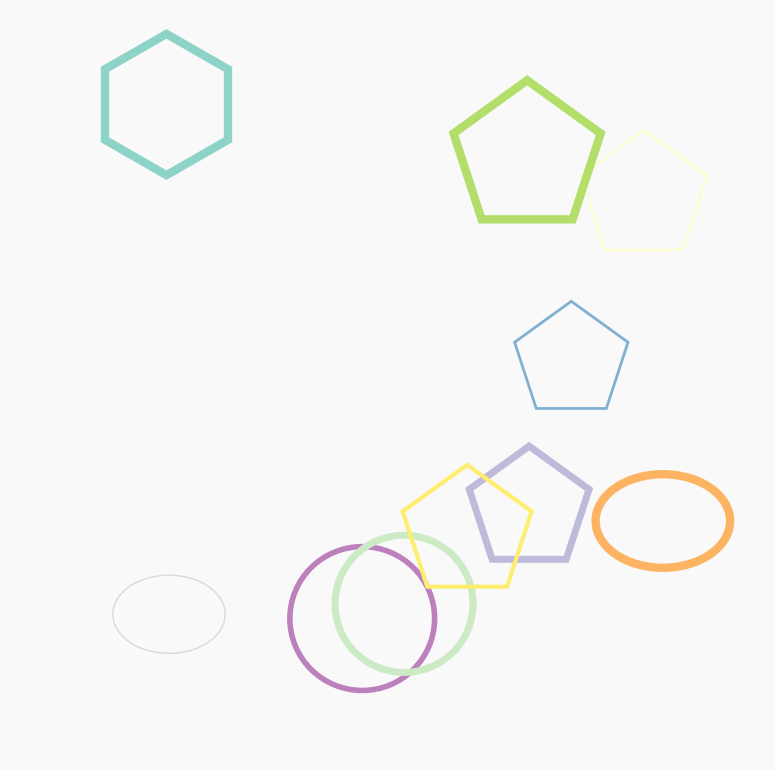[{"shape": "hexagon", "thickness": 3, "radius": 0.46, "center": [0.215, 0.864]}, {"shape": "pentagon", "thickness": 0.5, "radius": 0.43, "center": [0.831, 0.745]}, {"shape": "pentagon", "thickness": 2.5, "radius": 0.41, "center": [0.683, 0.339]}, {"shape": "pentagon", "thickness": 1, "radius": 0.38, "center": [0.737, 0.532]}, {"shape": "oval", "thickness": 3, "radius": 0.43, "center": [0.855, 0.323]}, {"shape": "pentagon", "thickness": 3, "radius": 0.5, "center": [0.68, 0.796]}, {"shape": "oval", "thickness": 0.5, "radius": 0.36, "center": [0.218, 0.202]}, {"shape": "circle", "thickness": 2, "radius": 0.47, "center": [0.467, 0.197]}, {"shape": "circle", "thickness": 2.5, "radius": 0.45, "center": [0.521, 0.216]}, {"shape": "pentagon", "thickness": 1.5, "radius": 0.44, "center": [0.603, 0.309]}]